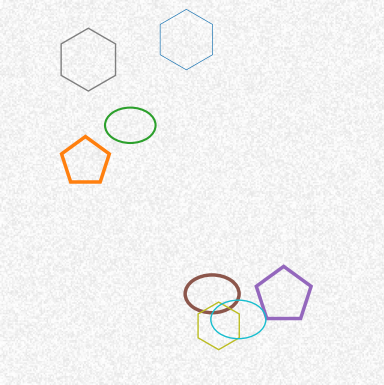[{"shape": "hexagon", "thickness": 0.5, "radius": 0.39, "center": [0.484, 0.897]}, {"shape": "pentagon", "thickness": 2.5, "radius": 0.33, "center": [0.222, 0.58]}, {"shape": "oval", "thickness": 1.5, "radius": 0.33, "center": [0.338, 0.675]}, {"shape": "pentagon", "thickness": 2.5, "radius": 0.37, "center": [0.737, 0.233]}, {"shape": "oval", "thickness": 2.5, "radius": 0.35, "center": [0.551, 0.237]}, {"shape": "hexagon", "thickness": 1, "radius": 0.41, "center": [0.229, 0.845]}, {"shape": "hexagon", "thickness": 1, "radius": 0.31, "center": [0.568, 0.154]}, {"shape": "oval", "thickness": 1, "radius": 0.36, "center": [0.619, 0.17]}]